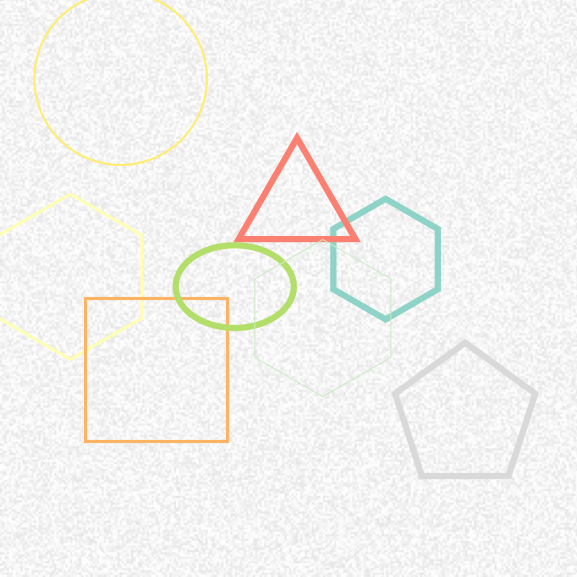[{"shape": "hexagon", "thickness": 3, "radius": 0.52, "center": [0.668, 0.55]}, {"shape": "hexagon", "thickness": 1.5, "radius": 0.72, "center": [0.122, 0.52]}, {"shape": "triangle", "thickness": 3, "radius": 0.58, "center": [0.514, 0.643]}, {"shape": "square", "thickness": 1.5, "radius": 0.62, "center": [0.27, 0.359]}, {"shape": "oval", "thickness": 3, "radius": 0.51, "center": [0.407, 0.503]}, {"shape": "pentagon", "thickness": 3, "radius": 0.64, "center": [0.806, 0.278]}, {"shape": "hexagon", "thickness": 0.5, "radius": 0.68, "center": [0.559, 0.448]}, {"shape": "circle", "thickness": 1, "radius": 0.75, "center": [0.209, 0.863]}]